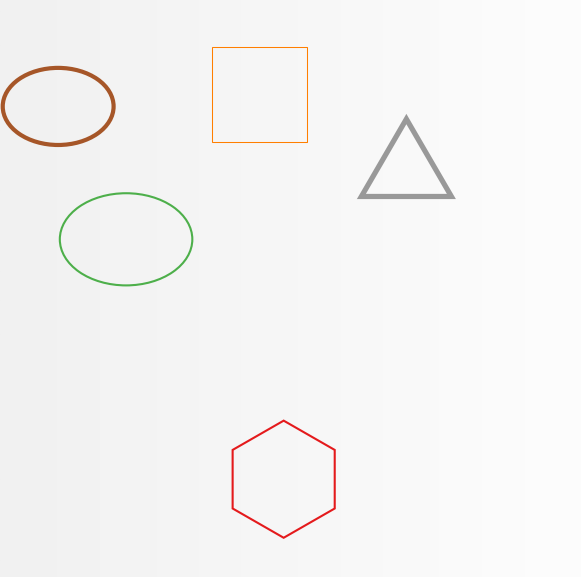[{"shape": "hexagon", "thickness": 1, "radius": 0.51, "center": [0.488, 0.169]}, {"shape": "oval", "thickness": 1, "radius": 0.57, "center": [0.217, 0.585]}, {"shape": "square", "thickness": 0.5, "radius": 0.41, "center": [0.446, 0.836]}, {"shape": "oval", "thickness": 2, "radius": 0.48, "center": [0.1, 0.815]}, {"shape": "triangle", "thickness": 2.5, "radius": 0.45, "center": [0.699, 0.704]}]